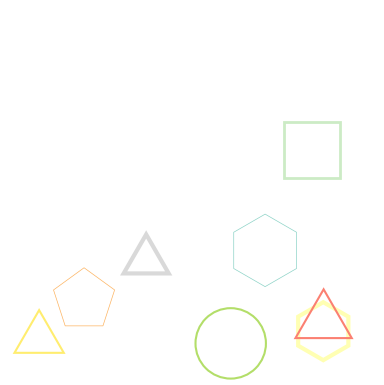[{"shape": "hexagon", "thickness": 0.5, "radius": 0.47, "center": [0.689, 0.35]}, {"shape": "hexagon", "thickness": 3, "radius": 0.38, "center": [0.84, 0.14]}, {"shape": "triangle", "thickness": 1.5, "radius": 0.42, "center": [0.841, 0.164]}, {"shape": "pentagon", "thickness": 0.5, "radius": 0.42, "center": [0.218, 0.221]}, {"shape": "circle", "thickness": 1.5, "radius": 0.46, "center": [0.599, 0.108]}, {"shape": "triangle", "thickness": 3, "radius": 0.34, "center": [0.38, 0.324]}, {"shape": "square", "thickness": 2, "radius": 0.36, "center": [0.81, 0.611]}, {"shape": "triangle", "thickness": 1.5, "radius": 0.37, "center": [0.102, 0.121]}]